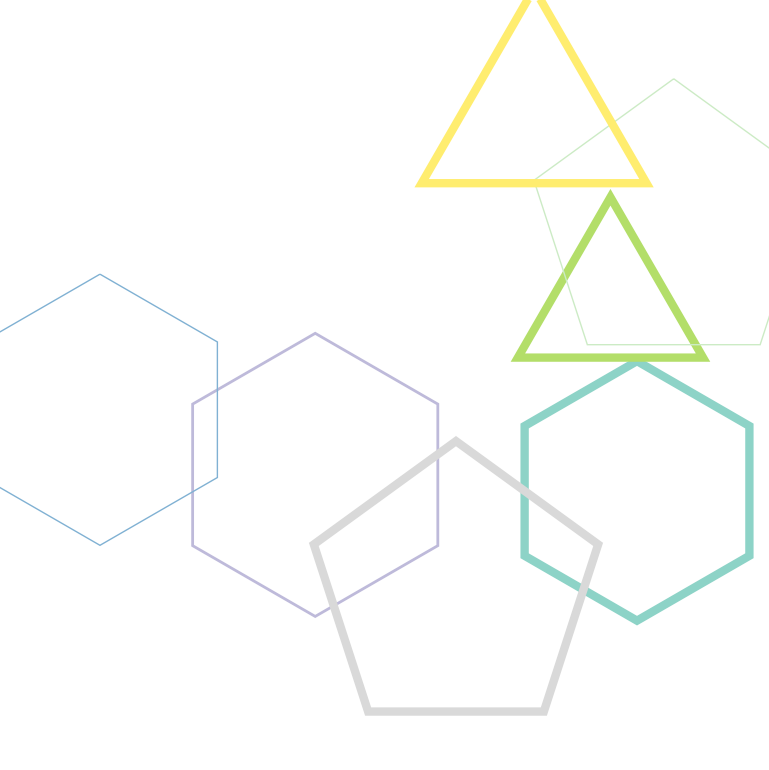[{"shape": "hexagon", "thickness": 3, "radius": 0.84, "center": [0.827, 0.362]}, {"shape": "hexagon", "thickness": 1, "radius": 0.92, "center": [0.409, 0.383]}, {"shape": "hexagon", "thickness": 0.5, "radius": 0.88, "center": [0.13, 0.468]}, {"shape": "triangle", "thickness": 3, "radius": 0.69, "center": [0.793, 0.605]}, {"shape": "pentagon", "thickness": 3, "radius": 0.97, "center": [0.592, 0.233]}, {"shape": "pentagon", "thickness": 0.5, "radius": 0.95, "center": [0.875, 0.707]}, {"shape": "triangle", "thickness": 3, "radius": 0.84, "center": [0.694, 0.846]}]